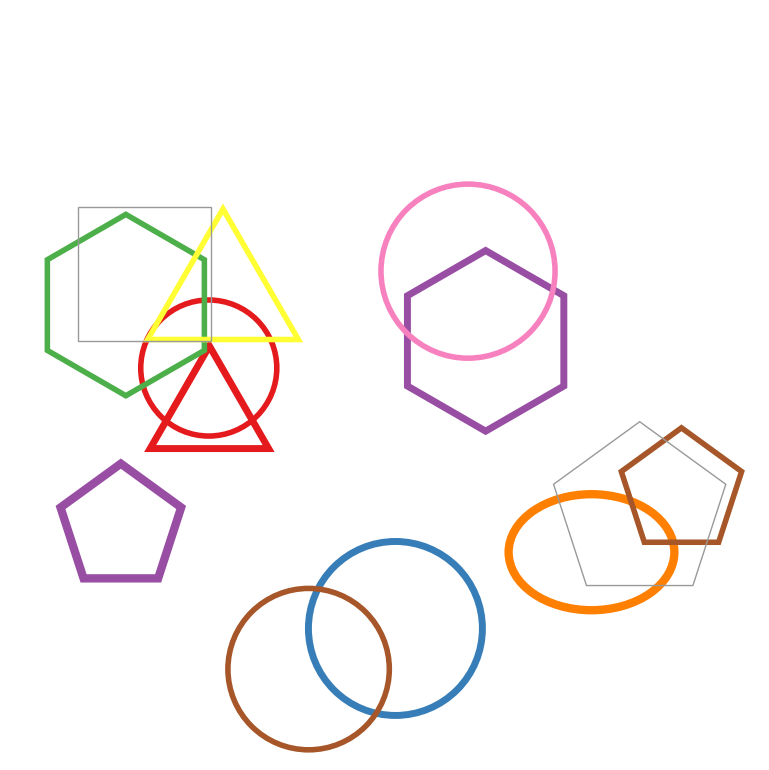[{"shape": "triangle", "thickness": 2.5, "radius": 0.44, "center": [0.272, 0.462]}, {"shape": "circle", "thickness": 2, "radius": 0.44, "center": [0.271, 0.522]}, {"shape": "circle", "thickness": 2.5, "radius": 0.56, "center": [0.514, 0.184]}, {"shape": "hexagon", "thickness": 2, "radius": 0.59, "center": [0.163, 0.604]}, {"shape": "pentagon", "thickness": 3, "radius": 0.41, "center": [0.157, 0.315]}, {"shape": "hexagon", "thickness": 2.5, "radius": 0.59, "center": [0.631, 0.557]}, {"shape": "oval", "thickness": 3, "radius": 0.54, "center": [0.768, 0.283]}, {"shape": "triangle", "thickness": 2, "radius": 0.56, "center": [0.29, 0.616]}, {"shape": "circle", "thickness": 2, "radius": 0.52, "center": [0.401, 0.131]}, {"shape": "pentagon", "thickness": 2, "radius": 0.41, "center": [0.885, 0.362]}, {"shape": "circle", "thickness": 2, "radius": 0.57, "center": [0.608, 0.648]}, {"shape": "square", "thickness": 0.5, "radius": 0.43, "center": [0.188, 0.644]}, {"shape": "pentagon", "thickness": 0.5, "radius": 0.59, "center": [0.831, 0.335]}]